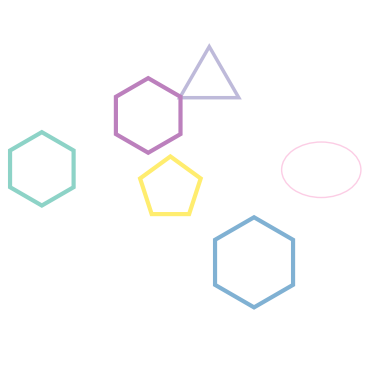[{"shape": "hexagon", "thickness": 3, "radius": 0.48, "center": [0.109, 0.561]}, {"shape": "triangle", "thickness": 2.5, "radius": 0.44, "center": [0.544, 0.79]}, {"shape": "hexagon", "thickness": 3, "radius": 0.58, "center": [0.66, 0.319]}, {"shape": "oval", "thickness": 1, "radius": 0.51, "center": [0.834, 0.559]}, {"shape": "hexagon", "thickness": 3, "radius": 0.48, "center": [0.385, 0.7]}, {"shape": "pentagon", "thickness": 3, "radius": 0.41, "center": [0.443, 0.511]}]